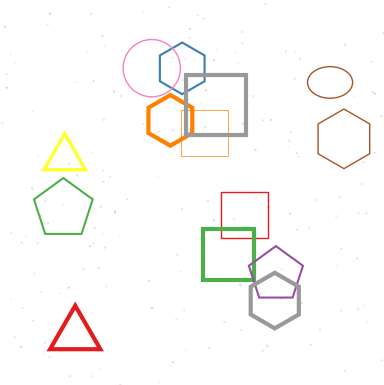[{"shape": "triangle", "thickness": 3, "radius": 0.38, "center": [0.195, 0.131]}, {"shape": "square", "thickness": 1, "radius": 0.3, "center": [0.635, 0.442]}, {"shape": "hexagon", "thickness": 1.5, "radius": 0.34, "center": [0.473, 0.822]}, {"shape": "square", "thickness": 3, "radius": 0.33, "center": [0.594, 0.339]}, {"shape": "pentagon", "thickness": 1.5, "radius": 0.4, "center": [0.165, 0.457]}, {"shape": "pentagon", "thickness": 1.5, "radius": 0.37, "center": [0.717, 0.287]}, {"shape": "hexagon", "thickness": 3, "radius": 0.33, "center": [0.442, 0.687]}, {"shape": "square", "thickness": 0.5, "radius": 0.3, "center": [0.531, 0.654]}, {"shape": "triangle", "thickness": 2.5, "radius": 0.31, "center": [0.168, 0.59]}, {"shape": "hexagon", "thickness": 1, "radius": 0.39, "center": [0.893, 0.639]}, {"shape": "oval", "thickness": 1, "radius": 0.29, "center": [0.857, 0.786]}, {"shape": "circle", "thickness": 1, "radius": 0.37, "center": [0.394, 0.823]}, {"shape": "hexagon", "thickness": 3, "radius": 0.36, "center": [0.714, 0.219]}, {"shape": "square", "thickness": 3, "radius": 0.39, "center": [0.561, 0.727]}]